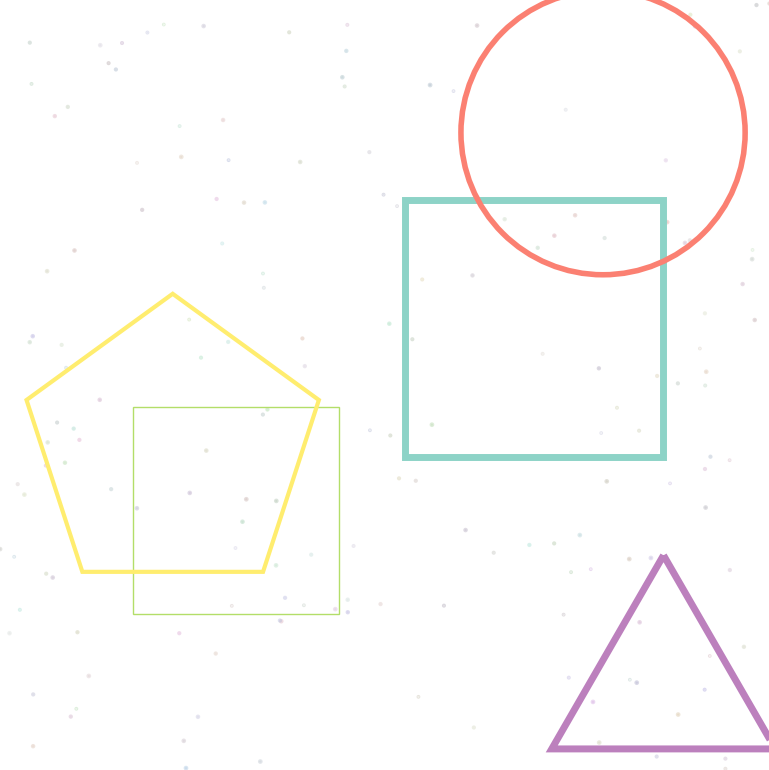[{"shape": "square", "thickness": 2.5, "radius": 0.84, "center": [0.694, 0.573]}, {"shape": "circle", "thickness": 2, "radius": 0.92, "center": [0.783, 0.828]}, {"shape": "square", "thickness": 0.5, "radius": 0.67, "center": [0.306, 0.337]}, {"shape": "triangle", "thickness": 2.5, "radius": 0.84, "center": [0.862, 0.111]}, {"shape": "pentagon", "thickness": 1.5, "radius": 1.0, "center": [0.224, 0.419]}]